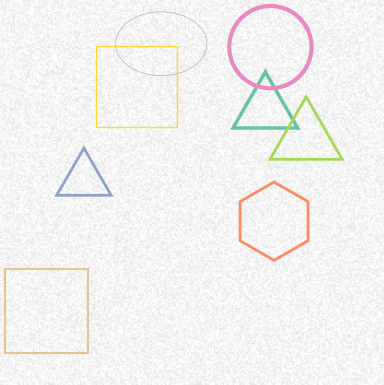[{"shape": "triangle", "thickness": 2.5, "radius": 0.49, "center": [0.689, 0.716]}, {"shape": "hexagon", "thickness": 2, "radius": 0.51, "center": [0.712, 0.425]}, {"shape": "triangle", "thickness": 2, "radius": 0.41, "center": [0.218, 0.534]}, {"shape": "circle", "thickness": 3, "radius": 0.53, "center": [0.702, 0.878]}, {"shape": "triangle", "thickness": 2, "radius": 0.54, "center": [0.795, 0.64]}, {"shape": "square", "thickness": 1, "radius": 0.53, "center": [0.354, 0.775]}, {"shape": "square", "thickness": 1.5, "radius": 0.54, "center": [0.121, 0.192]}, {"shape": "oval", "thickness": 0.5, "radius": 0.59, "center": [0.419, 0.886]}]